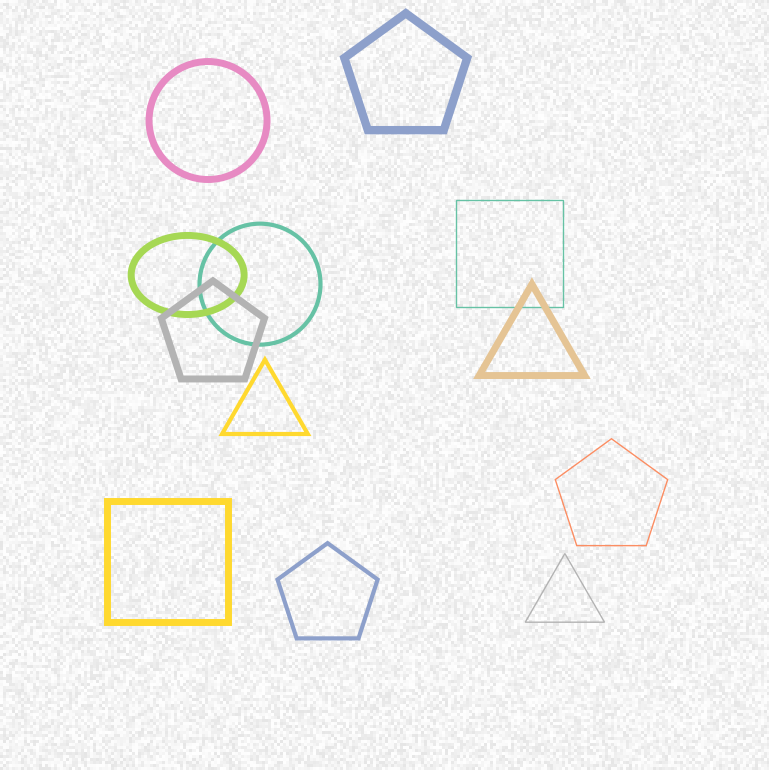[{"shape": "square", "thickness": 0.5, "radius": 0.35, "center": [0.662, 0.671]}, {"shape": "circle", "thickness": 1.5, "radius": 0.39, "center": [0.338, 0.631]}, {"shape": "pentagon", "thickness": 0.5, "radius": 0.38, "center": [0.794, 0.353]}, {"shape": "pentagon", "thickness": 1.5, "radius": 0.34, "center": [0.425, 0.226]}, {"shape": "pentagon", "thickness": 3, "radius": 0.42, "center": [0.527, 0.899]}, {"shape": "circle", "thickness": 2.5, "radius": 0.38, "center": [0.27, 0.843]}, {"shape": "oval", "thickness": 2.5, "radius": 0.37, "center": [0.244, 0.643]}, {"shape": "square", "thickness": 2.5, "radius": 0.39, "center": [0.218, 0.271]}, {"shape": "triangle", "thickness": 1.5, "radius": 0.32, "center": [0.344, 0.469]}, {"shape": "triangle", "thickness": 2.5, "radius": 0.4, "center": [0.691, 0.552]}, {"shape": "pentagon", "thickness": 2.5, "radius": 0.35, "center": [0.277, 0.565]}, {"shape": "triangle", "thickness": 0.5, "radius": 0.3, "center": [0.734, 0.222]}]